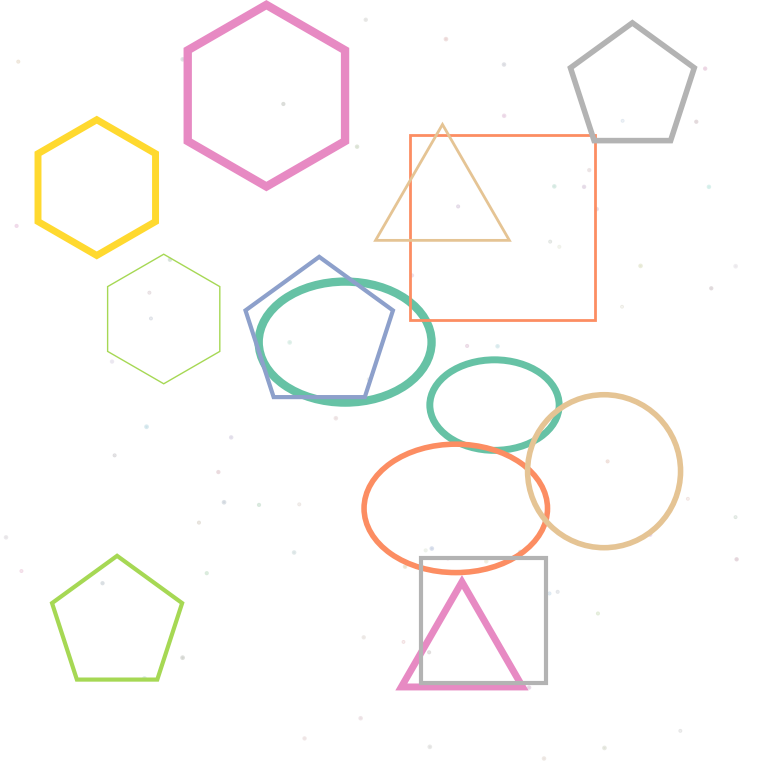[{"shape": "oval", "thickness": 2.5, "radius": 0.42, "center": [0.642, 0.474]}, {"shape": "oval", "thickness": 3, "radius": 0.56, "center": [0.448, 0.556]}, {"shape": "oval", "thickness": 2, "radius": 0.6, "center": [0.592, 0.34]}, {"shape": "square", "thickness": 1, "radius": 0.6, "center": [0.653, 0.704]}, {"shape": "pentagon", "thickness": 1.5, "radius": 0.5, "center": [0.415, 0.566]}, {"shape": "triangle", "thickness": 2.5, "radius": 0.45, "center": [0.6, 0.153]}, {"shape": "hexagon", "thickness": 3, "radius": 0.59, "center": [0.346, 0.876]}, {"shape": "pentagon", "thickness": 1.5, "radius": 0.44, "center": [0.152, 0.189]}, {"shape": "hexagon", "thickness": 0.5, "radius": 0.42, "center": [0.213, 0.586]}, {"shape": "hexagon", "thickness": 2.5, "radius": 0.44, "center": [0.126, 0.756]}, {"shape": "circle", "thickness": 2, "radius": 0.5, "center": [0.785, 0.388]}, {"shape": "triangle", "thickness": 1, "radius": 0.5, "center": [0.575, 0.738]}, {"shape": "square", "thickness": 1.5, "radius": 0.41, "center": [0.628, 0.194]}, {"shape": "pentagon", "thickness": 2, "radius": 0.42, "center": [0.821, 0.886]}]